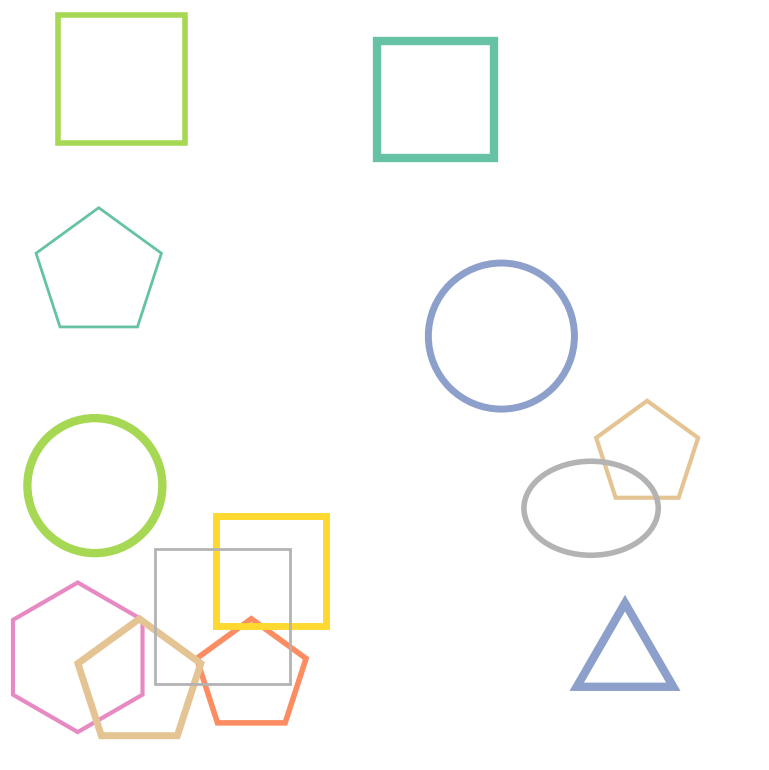[{"shape": "square", "thickness": 3, "radius": 0.38, "center": [0.565, 0.87]}, {"shape": "pentagon", "thickness": 1, "radius": 0.43, "center": [0.128, 0.645]}, {"shape": "pentagon", "thickness": 2, "radius": 0.37, "center": [0.326, 0.122]}, {"shape": "triangle", "thickness": 3, "radius": 0.36, "center": [0.812, 0.144]}, {"shape": "circle", "thickness": 2.5, "radius": 0.47, "center": [0.651, 0.564]}, {"shape": "hexagon", "thickness": 1.5, "radius": 0.49, "center": [0.101, 0.146]}, {"shape": "square", "thickness": 2, "radius": 0.41, "center": [0.158, 0.898]}, {"shape": "circle", "thickness": 3, "radius": 0.44, "center": [0.123, 0.369]}, {"shape": "square", "thickness": 2.5, "radius": 0.36, "center": [0.352, 0.258]}, {"shape": "pentagon", "thickness": 2.5, "radius": 0.42, "center": [0.181, 0.112]}, {"shape": "pentagon", "thickness": 1.5, "radius": 0.35, "center": [0.84, 0.41]}, {"shape": "oval", "thickness": 2, "radius": 0.44, "center": [0.768, 0.34]}, {"shape": "square", "thickness": 1, "radius": 0.44, "center": [0.289, 0.2]}]